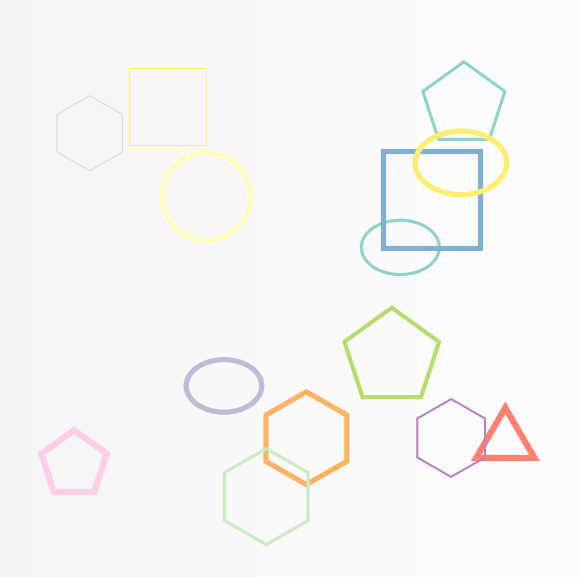[{"shape": "oval", "thickness": 1.5, "radius": 0.34, "center": [0.689, 0.571]}, {"shape": "pentagon", "thickness": 1.5, "radius": 0.37, "center": [0.798, 0.818]}, {"shape": "circle", "thickness": 2, "radius": 0.38, "center": [0.355, 0.659]}, {"shape": "oval", "thickness": 2.5, "radius": 0.33, "center": [0.385, 0.331]}, {"shape": "triangle", "thickness": 3, "radius": 0.29, "center": [0.869, 0.235]}, {"shape": "square", "thickness": 2.5, "radius": 0.42, "center": [0.742, 0.654]}, {"shape": "hexagon", "thickness": 2.5, "radius": 0.4, "center": [0.527, 0.24]}, {"shape": "pentagon", "thickness": 2, "radius": 0.43, "center": [0.674, 0.381]}, {"shape": "pentagon", "thickness": 3, "radius": 0.3, "center": [0.127, 0.195]}, {"shape": "hexagon", "thickness": 0.5, "radius": 0.32, "center": [0.154, 0.768]}, {"shape": "hexagon", "thickness": 1, "radius": 0.34, "center": [0.776, 0.241]}, {"shape": "hexagon", "thickness": 1.5, "radius": 0.42, "center": [0.458, 0.139]}, {"shape": "square", "thickness": 0.5, "radius": 0.33, "center": [0.288, 0.815]}, {"shape": "oval", "thickness": 2.5, "radius": 0.39, "center": [0.793, 0.717]}]